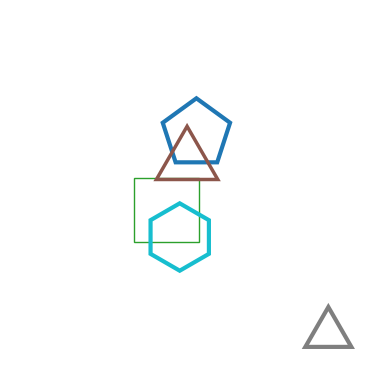[{"shape": "pentagon", "thickness": 3, "radius": 0.46, "center": [0.51, 0.653]}, {"shape": "square", "thickness": 1, "radius": 0.42, "center": [0.433, 0.455]}, {"shape": "triangle", "thickness": 2.5, "radius": 0.46, "center": [0.486, 0.58]}, {"shape": "triangle", "thickness": 3, "radius": 0.34, "center": [0.853, 0.133]}, {"shape": "hexagon", "thickness": 3, "radius": 0.44, "center": [0.467, 0.384]}]